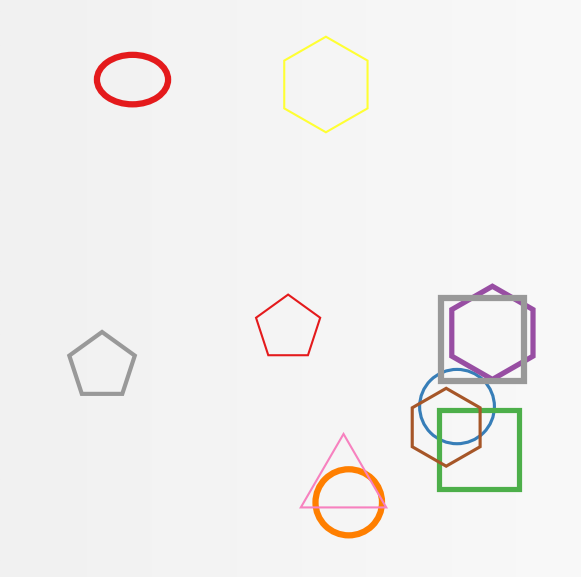[{"shape": "pentagon", "thickness": 1, "radius": 0.29, "center": [0.496, 0.431]}, {"shape": "oval", "thickness": 3, "radius": 0.31, "center": [0.228, 0.861]}, {"shape": "circle", "thickness": 1.5, "radius": 0.32, "center": [0.786, 0.295]}, {"shape": "square", "thickness": 2.5, "radius": 0.34, "center": [0.824, 0.221]}, {"shape": "hexagon", "thickness": 2.5, "radius": 0.4, "center": [0.847, 0.423]}, {"shape": "circle", "thickness": 3, "radius": 0.29, "center": [0.6, 0.129]}, {"shape": "hexagon", "thickness": 1, "radius": 0.41, "center": [0.561, 0.853]}, {"shape": "hexagon", "thickness": 1.5, "radius": 0.34, "center": [0.768, 0.259]}, {"shape": "triangle", "thickness": 1, "radius": 0.42, "center": [0.591, 0.163]}, {"shape": "square", "thickness": 3, "radius": 0.36, "center": [0.83, 0.411]}, {"shape": "pentagon", "thickness": 2, "radius": 0.3, "center": [0.176, 0.365]}]